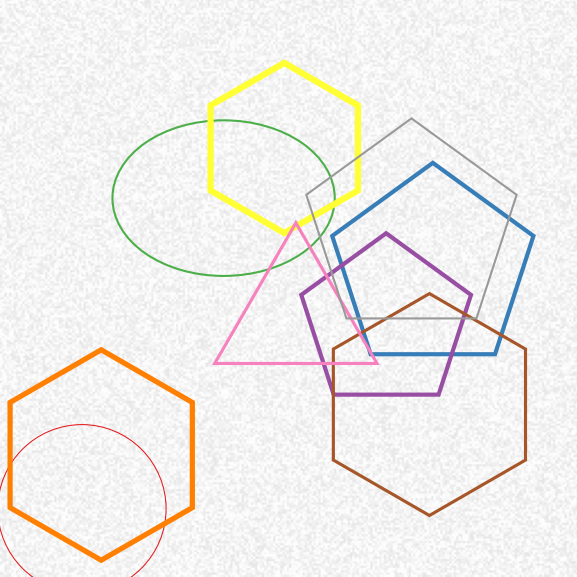[{"shape": "circle", "thickness": 0.5, "radius": 0.73, "center": [0.142, 0.118]}, {"shape": "pentagon", "thickness": 2, "radius": 0.92, "center": [0.749, 0.534]}, {"shape": "oval", "thickness": 1, "radius": 0.96, "center": [0.387, 0.656]}, {"shape": "pentagon", "thickness": 2, "radius": 0.77, "center": [0.669, 0.441]}, {"shape": "hexagon", "thickness": 2.5, "radius": 0.91, "center": [0.175, 0.211]}, {"shape": "hexagon", "thickness": 3, "radius": 0.74, "center": [0.492, 0.743]}, {"shape": "hexagon", "thickness": 1.5, "radius": 0.96, "center": [0.744, 0.299]}, {"shape": "triangle", "thickness": 1.5, "radius": 0.81, "center": [0.512, 0.451]}, {"shape": "pentagon", "thickness": 1, "radius": 0.96, "center": [0.712, 0.603]}]